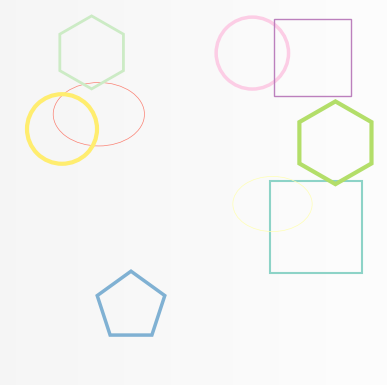[{"shape": "square", "thickness": 1.5, "radius": 0.59, "center": [0.817, 0.411]}, {"shape": "oval", "thickness": 0.5, "radius": 0.51, "center": [0.703, 0.47]}, {"shape": "oval", "thickness": 0.5, "radius": 0.59, "center": [0.255, 0.703]}, {"shape": "pentagon", "thickness": 2.5, "radius": 0.46, "center": [0.338, 0.204]}, {"shape": "hexagon", "thickness": 3, "radius": 0.54, "center": [0.866, 0.629]}, {"shape": "circle", "thickness": 2.5, "radius": 0.47, "center": [0.651, 0.862]}, {"shape": "square", "thickness": 1, "radius": 0.5, "center": [0.806, 0.85]}, {"shape": "hexagon", "thickness": 2, "radius": 0.47, "center": [0.236, 0.864]}, {"shape": "circle", "thickness": 3, "radius": 0.45, "center": [0.16, 0.665]}]